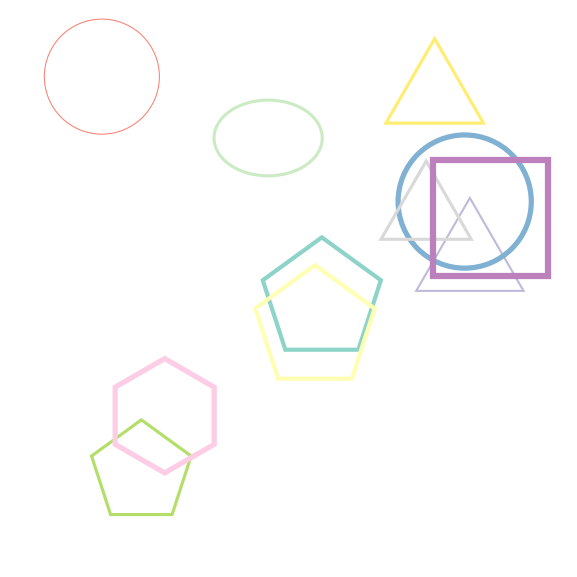[{"shape": "pentagon", "thickness": 2, "radius": 0.54, "center": [0.557, 0.481]}, {"shape": "pentagon", "thickness": 2, "radius": 0.54, "center": [0.545, 0.431]}, {"shape": "triangle", "thickness": 1, "radius": 0.54, "center": [0.814, 0.549]}, {"shape": "circle", "thickness": 0.5, "radius": 0.5, "center": [0.176, 0.866]}, {"shape": "circle", "thickness": 2.5, "radius": 0.58, "center": [0.805, 0.65]}, {"shape": "pentagon", "thickness": 1.5, "radius": 0.45, "center": [0.245, 0.181]}, {"shape": "hexagon", "thickness": 2.5, "radius": 0.49, "center": [0.285, 0.279]}, {"shape": "triangle", "thickness": 1.5, "radius": 0.45, "center": [0.738, 0.63]}, {"shape": "square", "thickness": 3, "radius": 0.5, "center": [0.85, 0.621]}, {"shape": "oval", "thickness": 1.5, "radius": 0.47, "center": [0.464, 0.76]}, {"shape": "triangle", "thickness": 1.5, "radius": 0.49, "center": [0.753, 0.835]}]